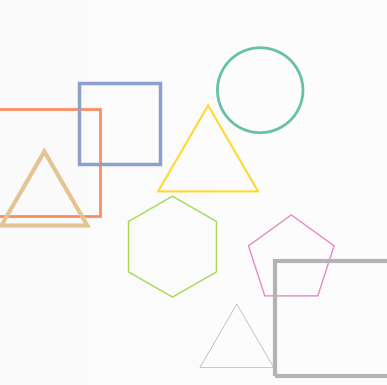[{"shape": "circle", "thickness": 2, "radius": 0.55, "center": [0.671, 0.766]}, {"shape": "square", "thickness": 2, "radius": 0.69, "center": [0.12, 0.577]}, {"shape": "square", "thickness": 2.5, "radius": 0.53, "center": [0.309, 0.68]}, {"shape": "pentagon", "thickness": 1, "radius": 0.58, "center": [0.752, 0.326]}, {"shape": "hexagon", "thickness": 1, "radius": 0.65, "center": [0.445, 0.359]}, {"shape": "triangle", "thickness": 1.5, "radius": 0.74, "center": [0.537, 0.577]}, {"shape": "triangle", "thickness": 3, "radius": 0.64, "center": [0.114, 0.478]}, {"shape": "square", "thickness": 3, "radius": 0.75, "center": [0.86, 0.172]}, {"shape": "triangle", "thickness": 0.5, "radius": 0.55, "center": [0.611, 0.1]}]